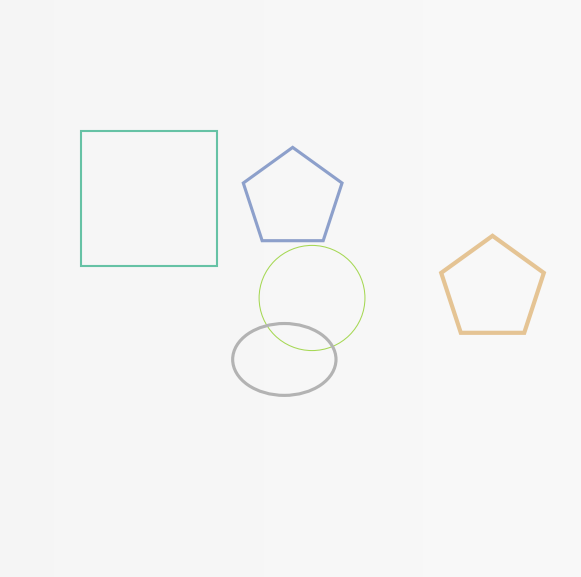[{"shape": "square", "thickness": 1, "radius": 0.58, "center": [0.256, 0.655]}, {"shape": "pentagon", "thickness": 1.5, "radius": 0.45, "center": [0.504, 0.655]}, {"shape": "circle", "thickness": 0.5, "radius": 0.46, "center": [0.537, 0.483]}, {"shape": "pentagon", "thickness": 2, "radius": 0.46, "center": [0.847, 0.498]}, {"shape": "oval", "thickness": 1.5, "radius": 0.44, "center": [0.489, 0.377]}]